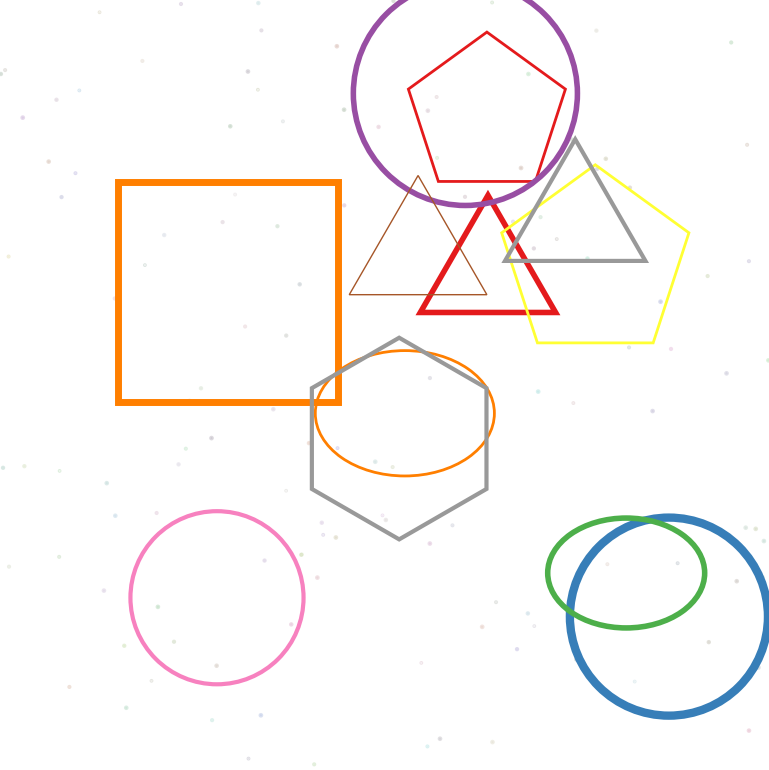[{"shape": "triangle", "thickness": 2, "radius": 0.51, "center": [0.634, 0.645]}, {"shape": "pentagon", "thickness": 1, "radius": 0.54, "center": [0.632, 0.851]}, {"shape": "circle", "thickness": 3, "radius": 0.64, "center": [0.869, 0.199]}, {"shape": "oval", "thickness": 2, "radius": 0.51, "center": [0.813, 0.256]}, {"shape": "circle", "thickness": 2, "radius": 0.73, "center": [0.604, 0.879]}, {"shape": "square", "thickness": 2.5, "radius": 0.71, "center": [0.296, 0.621]}, {"shape": "oval", "thickness": 1, "radius": 0.58, "center": [0.526, 0.463]}, {"shape": "pentagon", "thickness": 1, "radius": 0.64, "center": [0.773, 0.658]}, {"shape": "triangle", "thickness": 0.5, "radius": 0.52, "center": [0.543, 0.669]}, {"shape": "circle", "thickness": 1.5, "radius": 0.56, "center": [0.282, 0.224]}, {"shape": "triangle", "thickness": 1.5, "radius": 0.53, "center": [0.747, 0.714]}, {"shape": "hexagon", "thickness": 1.5, "radius": 0.65, "center": [0.518, 0.43]}]